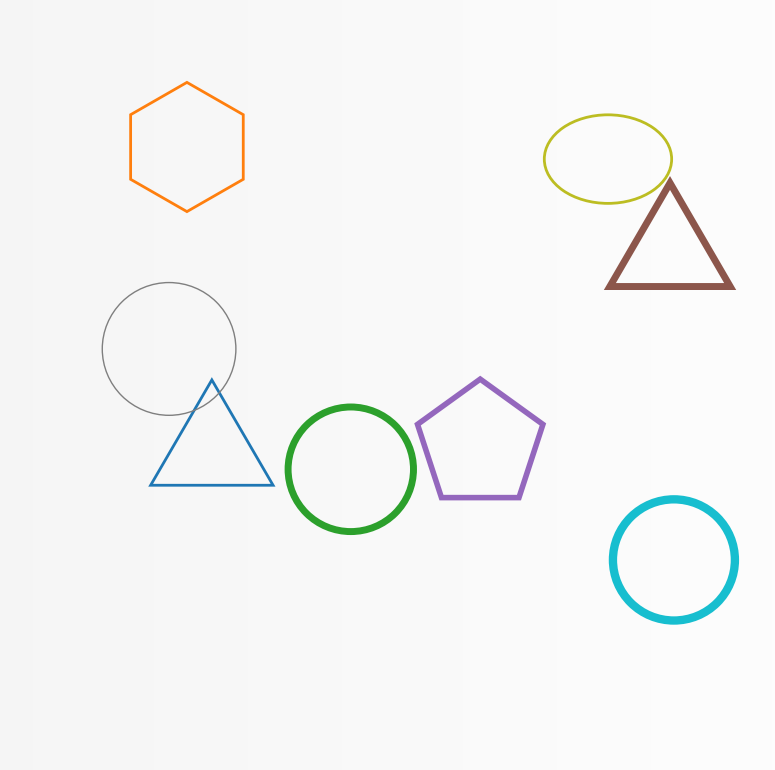[{"shape": "triangle", "thickness": 1, "radius": 0.46, "center": [0.273, 0.415]}, {"shape": "hexagon", "thickness": 1, "radius": 0.42, "center": [0.241, 0.809]}, {"shape": "circle", "thickness": 2.5, "radius": 0.4, "center": [0.453, 0.391]}, {"shape": "pentagon", "thickness": 2, "radius": 0.43, "center": [0.62, 0.423]}, {"shape": "triangle", "thickness": 2.5, "radius": 0.45, "center": [0.865, 0.673]}, {"shape": "circle", "thickness": 0.5, "radius": 0.43, "center": [0.218, 0.547]}, {"shape": "oval", "thickness": 1, "radius": 0.41, "center": [0.784, 0.793]}, {"shape": "circle", "thickness": 3, "radius": 0.39, "center": [0.87, 0.273]}]